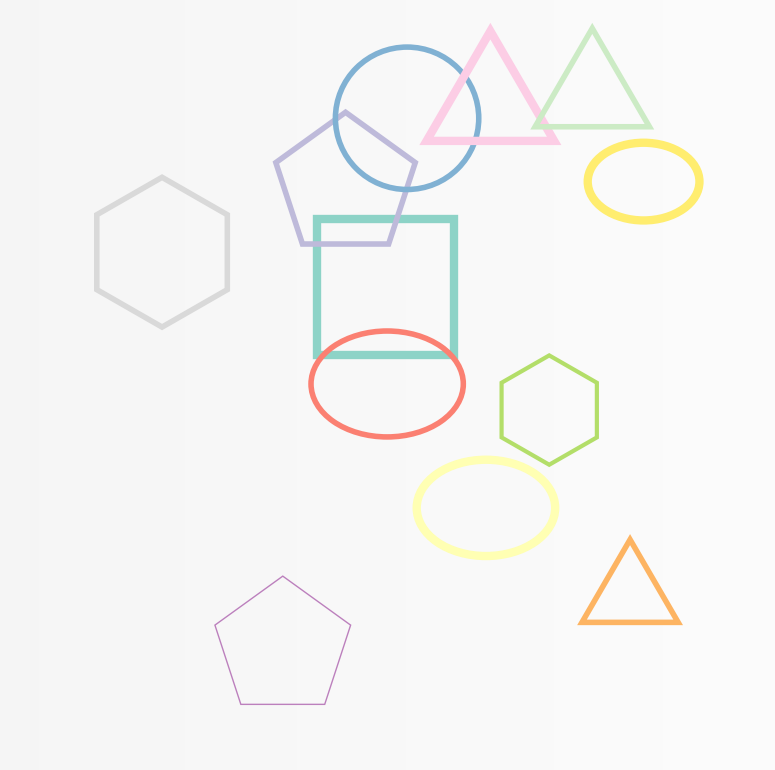[{"shape": "square", "thickness": 3, "radius": 0.44, "center": [0.498, 0.627]}, {"shape": "oval", "thickness": 3, "radius": 0.45, "center": [0.627, 0.34]}, {"shape": "pentagon", "thickness": 2, "radius": 0.47, "center": [0.446, 0.76]}, {"shape": "oval", "thickness": 2, "radius": 0.49, "center": [0.5, 0.501]}, {"shape": "circle", "thickness": 2, "radius": 0.46, "center": [0.525, 0.846]}, {"shape": "triangle", "thickness": 2, "radius": 0.36, "center": [0.813, 0.228]}, {"shape": "hexagon", "thickness": 1.5, "radius": 0.35, "center": [0.709, 0.467]}, {"shape": "triangle", "thickness": 3, "radius": 0.48, "center": [0.633, 0.865]}, {"shape": "hexagon", "thickness": 2, "radius": 0.49, "center": [0.209, 0.672]}, {"shape": "pentagon", "thickness": 0.5, "radius": 0.46, "center": [0.365, 0.16]}, {"shape": "triangle", "thickness": 2, "radius": 0.43, "center": [0.764, 0.878]}, {"shape": "oval", "thickness": 3, "radius": 0.36, "center": [0.83, 0.764]}]